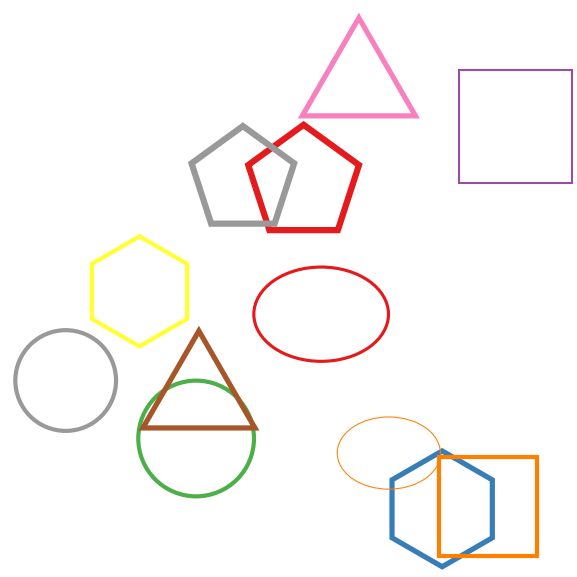[{"shape": "pentagon", "thickness": 3, "radius": 0.5, "center": [0.526, 0.682]}, {"shape": "oval", "thickness": 1.5, "radius": 0.58, "center": [0.556, 0.455]}, {"shape": "hexagon", "thickness": 2.5, "radius": 0.5, "center": [0.766, 0.118]}, {"shape": "circle", "thickness": 2, "radius": 0.5, "center": [0.34, 0.24]}, {"shape": "square", "thickness": 1, "radius": 0.49, "center": [0.892, 0.781]}, {"shape": "square", "thickness": 2, "radius": 0.43, "center": [0.845, 0.122]}, {"shape": "oval", "thickness": 0.5, "radius": 0.45, "center": [0.673, 0.215]}, {"shape": "hexagon", "thickness": 2, "radius": 0.48, "center": [0.242, 0.495]}, {"shape": "triangle", "thickness": 2.5, "radius": 0.56, "center": [0.344, 0.314]}, {"shape": "triangle", "thickness": 2.5, "radius": 0.57, "center": [0.621, 0.855]}, {"shape": "pentagon", "thickness": 3, "radius": 0.47, "center": [0.421, 0.687]}, {"shape": "circle", "thickness": 2, "radius": 0.44, "center": [0.114, 0.34]}]